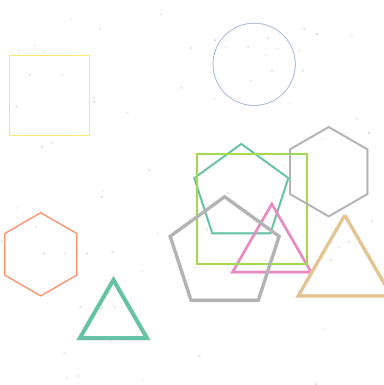[{"shape": "pentagon", "thickness": 1.5, "radius": 0.64, "center": [0.627, 0.498]}, {"shape": "triangle", "thickness": 3, "radius": 0.5, "center": [0.295, 0.172]}, {"shape": "hexagon", "thickness": 1, "radius": 0.54, "center": [0.106, 0.339]}, {"shape": "circle", "thickness": 0.5, "radius": 0.53, "center": [0.66, 0.833]}, {"shape": "triangle", "thickness": 2, "radius": 0.59, "center": [0.706, 0.352]}, {"shape": "square", "thickness": 1.5, "radius": 0.71, "center": [0.655, 0.457]}, {"shape": "square", "thickness": 0.5, "radius": 0.52, "center": [0.128, 0.753]}, {"shape": "triangle", "thickness": 2.5, "radius": 0.7, "center": [0.896, 0.301]}, {"shape": "pentagon", "thickness": 2.5, "radius": 0.74, "center": [0.584, 0.34]}, {"shape": "hexagon", "thickness": 1.5, "radius": 0.58, "center": [0.854, 0.554]}]